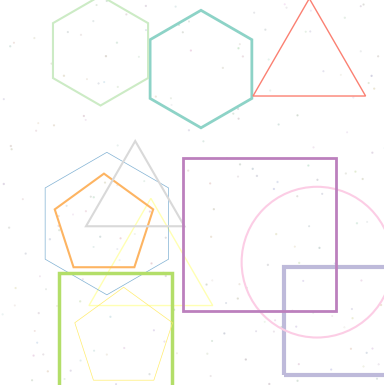[{"shape": "hexagon", "thickness": 2, "radius": 0.76, "center": [0.522, 0.821]}, {"shape": "triangle", "thickness": 1, "radius": 0.93, "center": [0.392, 0.299]}, {"shape": "square", "thickness": 3, "radius": 0.7, "center": [0.878, 0.166]}, {"shape": "triangle", "thickness": 1, "radius": 0.84, "center": [0.803, 0.835]}, {"shape": "hexagon", "thickness": 0.5, "radius": 0.93, "center": [0.278, 0.419]}, {"shape": "pentagon", "thickness": 1.5, "radius": 0.67, "center": [0.27, 0.415]}, {"shape": "square", "thickness": 2.5, "radius": 0.74, "center": [0.299, 0.143]}, {"shape": "circle", "thickness": 1.5, "radius": 0.98, "center": [0.823, 0.319]}, {"shape": "triangle", "thickness": 1.5, "radius": 0.74, "center": [0.351, 0.486]}, {"shape": "square", "thickness": 2, "radius": 0.99, "center": [0.673, 0.391]}, {"shape": "hexagon", "thickness": 1.5, "radius": 0.71, "center": [0.261, 0.869]}, {"shape": "pentagon", "thickness": 0.5, "radius": 0.67, "center": [0.321, 0.12]}]